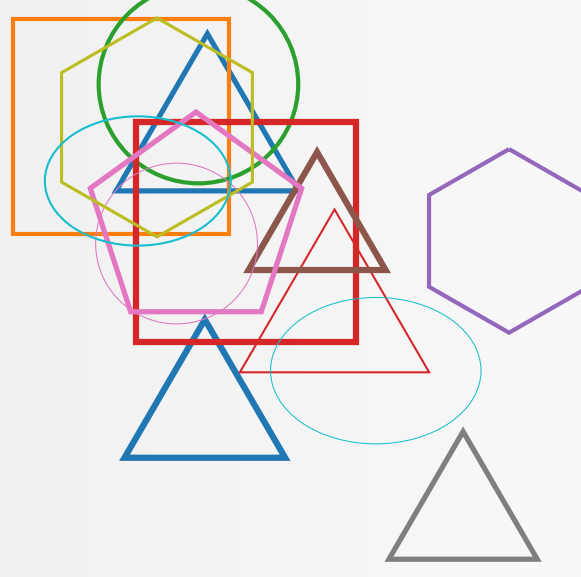[{"shape": "triangle", "thickness": 2.5, "radius": 0.91, "center": [0.357, 0.759]}, {"shape": "triangle", "thickness": 3, "radius": 0.8, "center": [0.352, 0.286]}, {"shape": "square", "thickness": 2, "radius": 0.93, "center": [0.208, 0.78]}, {"shape": "circle", "thickness": 2, "radius": 0.86, "center": [0.341, 0.853]}, {"shape": "square", "thickness": 3, "radius": 0.95, "center": [0.423, 0.597]}, {"shape": "triangle", "thickness": 1, "radius": 0.94, "center": [0.576, 0.448]}, {"shape": "hexagon", "thickness": 2, "radius": 0.79, "center": [0.876, 0.582]}, {"shape": "triangle", "thickness": 3, "radius": 0.68, "center": [0.546, 0.6]}, {"shape": "pentagon", "thickness": 2.5, "radius": 0.96, "center": [0.337, 0.614]}, {"shape": "circle", "thickness": 0.5, "radius": 0.7, "center": [0.304, 0.577]}, {"shape": "triangle", "thickness": 2.5, "radius": 0.74, "center": [0.797, 0.104]}, {"shape": "hexagon", "thickness": 1.5, "radius": 0.95, "center": [0.27, 0.779]}, {"shape": "oval", "thickness": 0.5, "radius": 0.91, "center": [0.647, 0.357]}, {"shape": "oval", "thickness": 1, "radius": 0.8, "center": [0.237, 0.686]}]